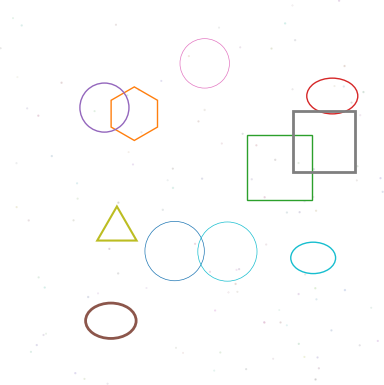[{"shape": "circle", "thickness": 0.5, "radius": 0.39, "center": [0.454, 0.348]}, {"shape": "hexagon", "thickness": 1, "radius": 0.35, "center": [0.349, 0.705]}, {"shape": "square", "thickness": 1, "radius": 0.42, "center": [0.726, 0.564]}, {"shape": "oval", "thickness": 1, "radius": 0.33, "center": [0.863, 0.751]}, {"shape": "circle", "thickness": 1, "radius": 0.32, "center": [0.271, 0.721]}, {"shape": "oval", "thickness": 2, "radius": 0.33, "center": [0.288, 0.167]}, {"shape": "circle", "thickness": 0.5, "radius": 0.32, "center": [0.532, 0.835]}, {"shape": "square", "thickness": 2, "radius": 0.4, "center": [0.842, 0.632]}, {"shape": "triangle", "thickness": 1.5, "radius": 0.3, "center": [0.304, 0.405]}, {"shape": "oval", "thickness": 1, "radius": 0.29, "center": [0.813, 0.33]}, {"shape": "circle", "thickness": 0.5, "radius": 0.38, "center": [0.591, 0.347]}]